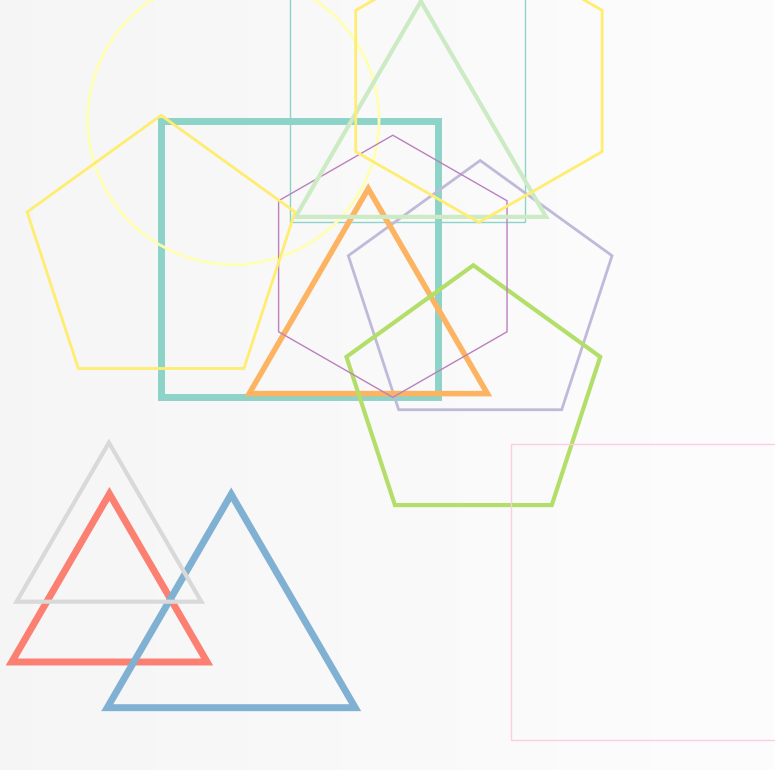[{"shape": "square", "thickness": 2.5, "radius": 0.9, "center": [0.386, 0.664]}, {"shape": "square", "thickness": 0.5, "radius": 0.76, "center": [0.526, 0.862]}, {"shape": "circle", "thickness": 1, "radius": 0.94, "center": [0.301, 0.844]}, {"shape": "pentagon", "thickness": 1, "radius": 0.89, "center": [0.62, 0.613]}, {"shape": "triangle", "thickness": 2.5, "radius": 0.73, "center": [0.141, 0.213]}, {"shape": "triangle", "thickness": 2.5, "radius": 0.92, "center": [0.298, 0.173]}, {"shape": "triangle", "thickness": 2, "radius": 0.89, "center": [0.475, 0.578]}, {"shape": "pentagon", "thickness": 1.5, "radius": 0.86, "center": [0.611, 0.483]}, {"shape": "square", "thickness": 0.5, "radius": 0.96, "center": [0.851, 0.231]}, {"shape": "triangle", "thickness": 1.5, "radius": 0.69, "center": [0.141, 0.287]}, {"shape": "hexagon", "thickness": 0.5, "radius": 0.85, "center": [0.507, 0.654]}, {"shape": "triangle", "thickness": 1.5, "radius": 0.93, "center": [0.543, 0.812]}, {"shape": "hexagon", "thickness": 1, "radius": 0.92, "center": [0.618, 0.895]}, {"shape": "pentagon", "thickness": 1, "radius": 0.91, "center": [0.208, 0.669]}]